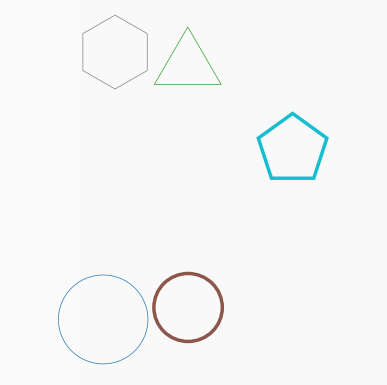[{"shape": "circle", "thickness": 0.5, "radius": 0.58, "center": [0.266, 0.17]}, {"shape": "triangle", "thickness": 0.5, "radius": 0.5, "center": [0.485, 0.83]}, {"shape": "circle", "thickness": 2.5, "radius": 0.44, "center": [0.485, 0.201]}, {"shape": "hexagon", "thickness": 0.5, "radius": 0.48, "center": [0.297, 0.865]}, {"shape": "pentagon", "thickness": 2.5, "radius": 0.47, "center": [0.755, 0.612]}]